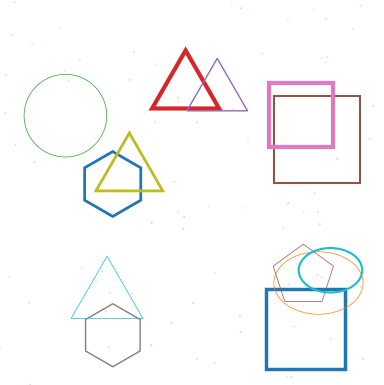[{"shape": "hexagon", "thickness": 2, "radius": 0.42, "center": [0.293, 0.522]}, {"shape": "square", "thickness": 2.5, "radius": 0.52, "center": [0.793, 0.144]}, {"shape": "oval", "thickness": 0.5, "radius": 0.58, "center": [0.827, 0.265]}, {"shape": "circle", "thickness": 0.5, "radius": 0.54, "center": [0.17, 0.7]}, {"shape": "triangle", "thickness": 3, "radius": 0.5, "center": [0.482, 0.768]}, {"shape": "triangle", "thickness": 1, "radius": 0.45, "center": [0.564, 0.758]}, {"shape": "square", "thickness": 1.5, "radius": 0.56, "center": [0.823, 0.637]}, {"shape": "pentagon", "thickness": 0.5, "radius": 0.41, "center": [0.788, 0.283]}, {"shape": "square", "thickness": 3, "radius": 0.42, "center": [0.782, 0.701]}, {"shape": "hexagon", "thickness": 1, "radius": 0.41, "center": [0.293, 0.129]}, {"shape": "triangle", "thickness": 2, "radius": 0.5, "center": [0.336, 0.554]}, {"shape": "oval", "thickness": 1.5, "radius": 0.41, "center": [0.858, 0.298]}, {"shape": "triangle", "thickness": 0.5, "radius": 0.54, "center": [0.278, 0.227]}]